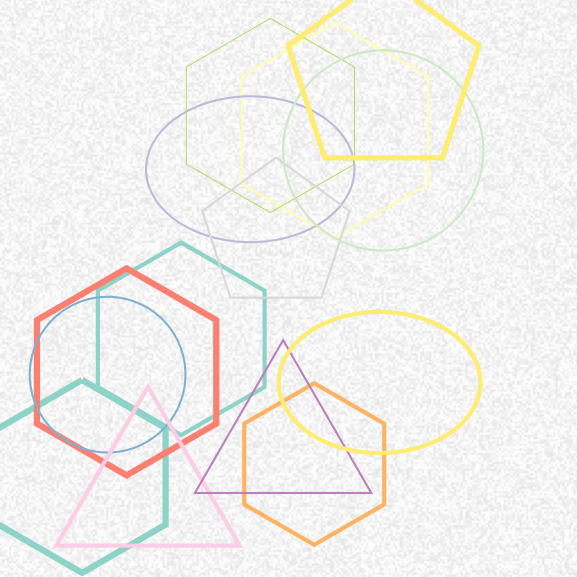[{"shape": "hexagon", "thickness": 2, "radius": 0.83, "center": [0.314, 0.412]}, {"shape": "hexagon", "thickness": 3, "radius": 0.83, "center": [0.142, 0.174]}, {"shape": "hexagon", "thickness": 1, "radius": 0.93, "center": [0.58, 0.774]}, {"shape": "oval", "thickness": 1, "radius": 0.9, "center": [0.433, 0.706]}, {"shape": "hexagon", "thickness": 3, "radius": 0.9, "center": [0.219, 0.355]}, {"shape": "circle", "thickness": 1, "radius": 0.67, "center": [0.186, 0.35]}, {"shape": "hexagon", "thickness": 2, "radius": 0.7, "center": [0.544, 0.196]}, {"shape": "hexagon", "thickness": 0.5, "radius": 0.84, "center": [0.468, 0.799]}, {"shape": "triangle", "thickness": 2, "radius": 0.92, "center": [0.256, 0.146]}, {"shape": "pentagon", "thickness": 1, "radius": 0.67, "center": [0.478, 0.592]}, {"shape": "triangle", "thickness": 1, "radius": 0.88, "center": [0.49, 0.234]}, {"shape": "circle", "thickness": 1, "radius": 0.87, "center": [0.664, 0.739]}, {"shape": "oval", "thickness": 2, "radius": 0.87, "center": [0.657, 0.337]}, {"shape": "pentagon", "thickness": 2.5, "radius": 0.87, "center": [0.664, 0.866]}]